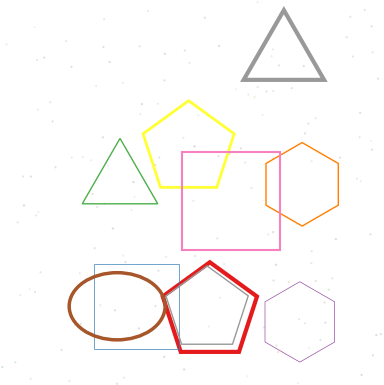[{"shape": "pentagon", "thickness": 3, "radius": 0.64, "center": [0.545, 0.19]}, {"shape": "square", "thickness": 0.5, "radius": 0.55, "center": [0.355, 0.203]}, {"shape": "triangle", "thickness": 1, "radius": 0.57, "center": [0.312, 0.527]}, {"shape": "hexagon", "thickness": 0.5, "radius": 0.52, "center": [0.779, 0.164]}, {"shape": "hexagon", "thickness": 1, "radius": 0.54, "center": [0.785, 0.521]}, {"shape": "pentagon", "thickness": 2, "radius": 0.62, "center": [0.49, 0.614]}, {"shape": "oval", "thickness": 2.5, "radius": 0.62, "center": [0.304, 0.205]}, {"shape": "square", "thickness": 1.5, "radius": 0.64, "center": [0.599, 0.478]}, {"shape": "triangle", "thickness": 3, "radius": 0.6, "center": [0.737, 0.853]}, {"shape": "pentagon", "thickness": 1, "radius": 0.56, "center": [0.538, 0.197]}]